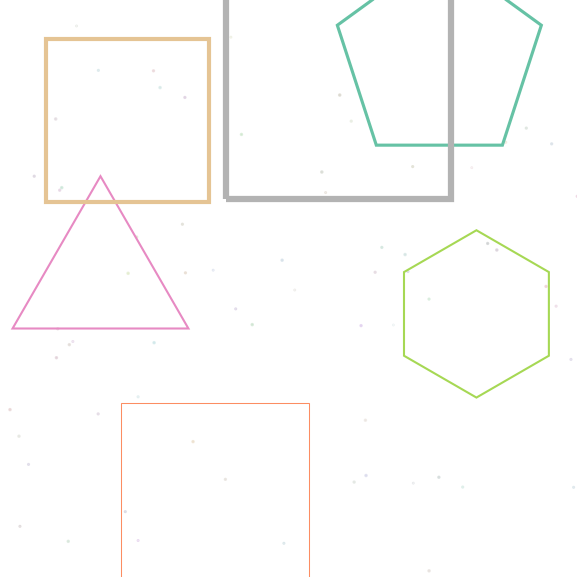[{"shape": "pentagon", "thickness": 1.5, "radius": 0.93, "center": [0.761, 0.898]}, {"shape": "square", "thickness": 0.5, "radius": 0.82, "center": [0.373, 0.137]}, {"shape": "triangle", "thickness": 1, "radius": 0.88, "center": [0.174, 0.518]}, {"shape": "hexagon", "thickness": 1, "radius": 0.72, "center": [0.825, 0.456]}, {"shape": "square", "thickness": 2, "radius": 0.7, "center": [0.221, 0.79]}, {"shape": "square", "thickness": 3, "radius": 0.98, "center": [0.587, 0.85]}]